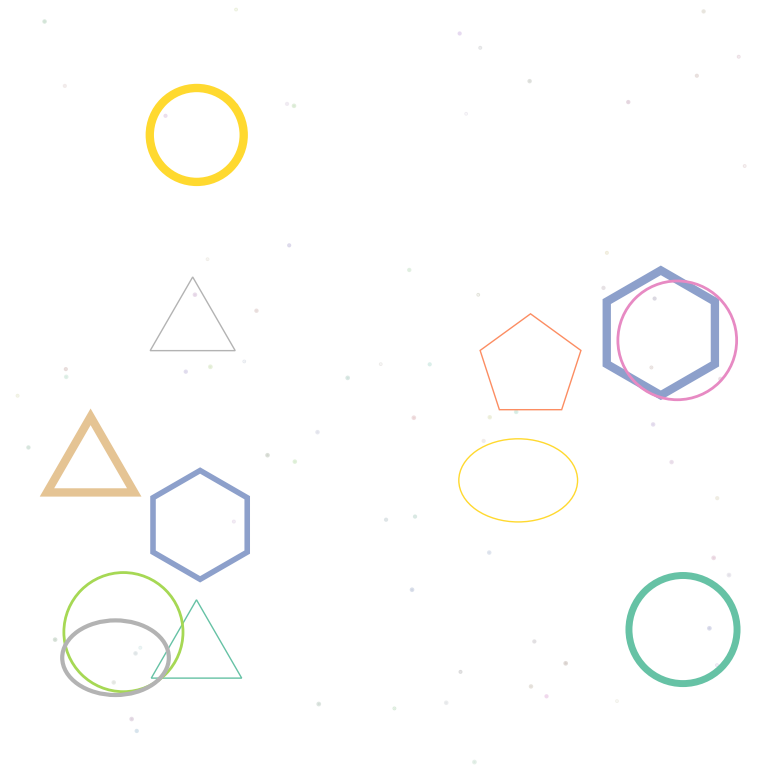[{"shape": "circle", "thickness": 2.5, "radius": 0.35, "center": [0.887, 0.182]}, {"shape": "triangle", "thickness": 0.5, "radius": 0.34, "center": [0.255, 0.153]}, {"shape": "pentagon", "thickness": 0.5, "radius": 0.34, "center": [0.689, 0.524]}, {"shape": "hexagon", "thickness": 3, "radius": 0.41, "center": [0.858, 0.568]}, {"shape": "hexagon", "thickness": 2, "radius": 0.35, "center": [0.26, 0.318]}, {"shape": "circle", "thickness": 1, "radius": 0.39, "center": [0.88, 0.558]}, {"shape": "circle", "thickness": 1, "radius": 0.39, "center": [0.16, 0.179]}, {"shape": "circle", "thickness": 3, "radius": 0.3, "center": [0.256, 0.825]}, {"shape": "oval", "thickness": 0.5, "radius": 0.39, "center": [0.673, 0.376]}, {"shape": "triangle", "thickness": 3, "radius": 0.33, "center": [0.118, 0.393]}, {"shape": "oval", "thickness": 1.5, "radius": 0.35, "center": [0.15, 0.146]}, {"shape": "triangle", "thickness": 0.5, "radius": 0.32, "center": [0.25, 0.577]}]